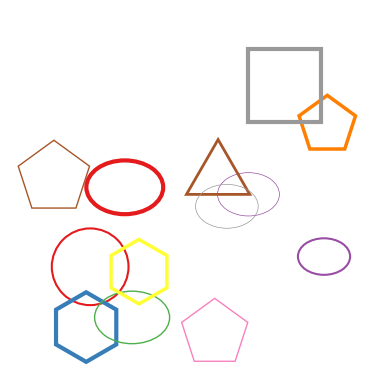[{"shape": "circle", "thickness": 1.5, "radius": 0.5, "center": [0.234, 0.307]}, {"shape": "oval", "thickness": 3, "radius": 0.5, "center": [0.324, 0.514]}, {"shape": "hexagon", "thickness": 3, "radius": 0.45, "center": [0.224, 0.15]}, {"shape": "oval", "thickness": 1, "radius": 0.49, "center": [0.343, 0.176]}, {"shape": "oval", "thickness": 1.5, "radius": 0.34, "center": [0.842, 0.334]}, {"shape": "oval", "thickness": 0.5, "radius": 0.4, "center": [0.645, 0.495]}, {"shape": "pentagon", "thickness": 2.5, "radius": 0.39, "center": [0.85, 0.675]}, {"shape": "hexagon", "thickness": 2.5, "radius": 0.42, "center": [0.361, 0.294]}, {"shape": "pentagon", "thickness": 1, "radius": 0.49, "center": [0.14, 0.538]}, {"shape": "triangle", "thickness": 2, "radius": 0.47, "center": [0.566, 0.543]}, {"shape": "pentagon", "thickness": 1, "radius": 0.45, "center": [0.558, 0.135]}, {"shape": "oval", "thickness": 0.5, "radius": 0.41, "center": [0.589, 0.464]}, {"shape": "square", "thickness": 3, "radius": 0.47, "center": [0.739, 0.778]}]